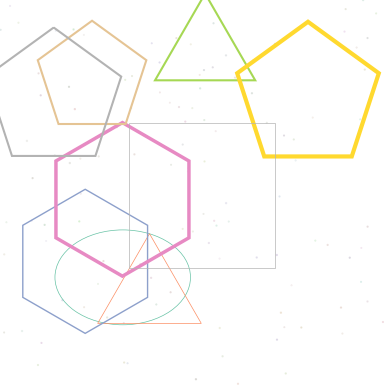[{"shape": "oval", "thickness": 0.5, "radius": 0.88, "center": [0.319, 0.28]}, {"shape": "triangle", "thickness": 0.5, "radius": 0.78, "center": [0.388, 0.238]}, {"shape": "hexagon", "thickness": 1, "radius": 0.94, "center": [0.221, 0.321]}, {"shape": "hexagon", "thickness": 2.5, "radius": 1.0, "center": [0.318, 0.482]}, {"shape": "triangle", "thickness": 1.5, "radius": 0.75, "center": [0.533, 0.866]}, {"shape": "pentagon", "thickness": 3, "radius": 0.97, "center": [0.8, 0.75]}, {"shape": "pentagon", "thickness": 1.5, "radius": 0.74, "center": [0.239, 0.798]}, {"shape": "pentagon", "thickness": 1.5, "radius": 0.92, "center": [0.139, 0.744]}, {"shape": "square", "thickness": 0.5, "radius": 0.95, "center": [0.525, 0.493]}]